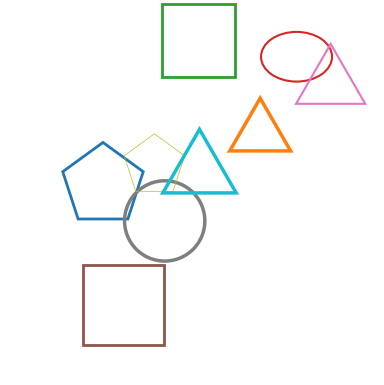[{"shape": "pentagon", "thickness": 2, "radius": 0.55, "center": [0.268, 0.52]}, {"shape": "triangle", "thickness": 2.5, "radius": 0.46, "center": [0.676, 0.654]}, {"shape": "square", "thickness": 2, "radius": 0.47, "center": [0.516, 0.895]}, {"shape": "oval", "thickness": 1.5, "radius": 0.46, "center": [0.77, 0.853]}, {"shape": "square", "thickness": 2, "radius": 0.52, "center": [0.321, 0.207]}, {"shape": "triangle", "thickness": 1.5, "radius": 0.52, "center": [0.859, 0.782]}, {"shape": "circle", "thickness": 2.5, "radius": 0.52, "center": [0.428, 0.426]}, {"shape": "pentagon", "thickness": 0.5, "radius": 0.41, "center": [0.401, 0.57]}, {"shape": "triangle", "thickness": 2.5, "radius": 0.55, "center": [0.518, 0.554]}]